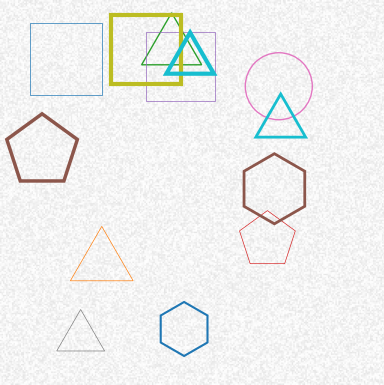[{"shape": "square", "thickness": 0.5, "radius": 0.47, "center": [0.171, 0.847]}, {"shape": "hexagon", "thickness": 1.5, "radius": 0.35, "center": [0.478, 0.145]}, {"shape": "triangle", "thickness": 0.5, "radius": 0.47, "center": [0.264, 0.318]}, {"shape": "triangle", "thickness": 1, "radius": 0.45, "center": [0.446, 0.877]}, {"shape": "pentagon", "thickness": 0.5, "radius": 0.38, "center": [0.695, 0.377]}, {"shape": "square", "thickness": 0.5, "radius": 0.45, "center": [0.469, 0.827]}, {"shape": "hexagon", "thickness": 2, "radius": 0.46, "center": [0.713, 0.51]}, {"shape": "pentagon", "thickness": 2.5, "radius": 0.48, "center": [0.109, 0.608]}, {"shape": "circle", "thickness": 1, "radius": 0.44, "center": [0.724, 0.776]}, {"shape": "triangle", "thickness": 0.5, "radius": 0.36, "center": [0.209, 0.124]}, {"shape": "square", "thickness": 3, "radius": 0.45, "center": [0.379, 0.871]}, {"shape": "triangle", "thickness": 2, "radius": 0.37, "center": [0.729, 0.681]}, {"shape": "triangle", "thickness": 3, "radius": 0.36, "center": [0.494, 0.844]}]